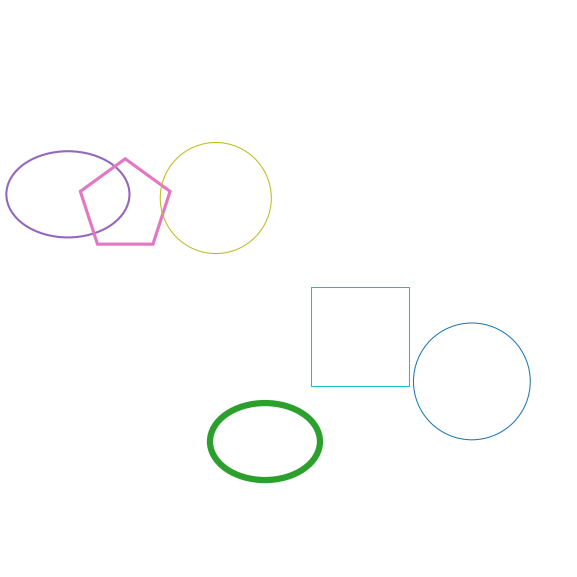[{"shape": "circle", "thickness": 0.5, "radius": 0.51, "center": [0.817, 0.339]}, {"shape": "oval", "thickness": 3, "radius": 0.48, "center": [0.459, 0.235]}, {"shape": "oval", "thickness": 1, "radius": 0.53, "center": [0.118, 0.663]}, {"shape": "pentagon", "thickness": 1.5, "radius": 0.41, "center": [0.217, 0.642]}, {"shape": "circle", "thickness": 0.5, "radius": 0.48, "center": [0.374, 0.656]}, {"shape": "square", "thickness": 0.5, "radius": 0.43, "center": [0.623, 0.416]}]